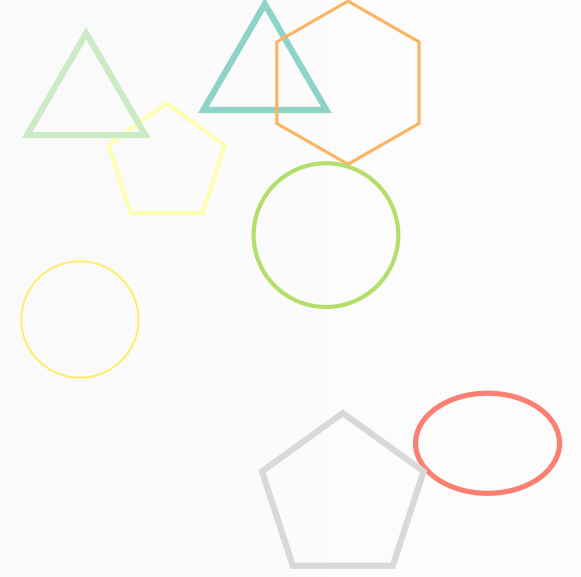[{"shape": "triangle", "thickness": 3, "radius": 0.61, "center": [0.456, 0.87]}, {"shape": "pentagon", "thickness": 2, "radius": 0.53, "center": [0.287, 0.715]}, {"shape": "oval", "thickness": 2.5, "radius": 0.62, "center": [0.839, 0.232]}, {"shape": "hexagon", "thickness": 1.5, "radius": 0.71, "center": [0.599, 0.856]}, {"shape": "circle", "thickness": 2, "radius": 0.62, "center": [0.561, 0.592]}, {"shape": "pentagon", "thickness": 3, "radius": 0.73, "center": [0.59, 0.138]}, {"shape": "triangle", "thickness": 3, "radius": 0.59, "center": [0.148, 0.824]}, {"shape": "circle", "thickness": 1, "radius": 0.5, "center": [0.137, 0.446]}]